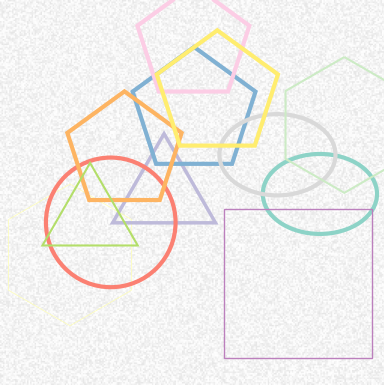[{"shape": "oval", "thickness": 3, "radius": 0.74, "center": [0.831, 0.496]}, {"shape": "hexagon", "thickness": 0.5, "radius": 0.92, "center": [0.182, 0.338]}, {"shape": "triangle", "thickness": 2.5, "radius": 0.77, "center": [0.426, 0.498]}, {"shape": "circle", "thickness": 3, "radius": 0.84, "center": [0.288, 0.422]}, {"shape": "pentagon", "thickness": 3, "radius": 0.84, "center": [0.504, 0.71]}, {"shape": "pentagon", "thickness": 3, "radius": 0.78, "center": [0.323, 0.607]}, {"shape": "triangle", "thickness": 1.5, "radius": 0.71, "center": [0.234, 0.434]}, {"shape": "pentagon", "thickness": 3, "radius": 0.76, "center": [0.502, 0.886]}, {"shape": "oval", "thickness": 3, "radius": 0.75, "center": [0.721, 0.598]}, {"shape": "square", "thickness": 1, "radius": 0.96, "center": [0.774, 0.264]}, {"shape": "hexagon", "thickness": 1.5, "radius": 0.88, "center": [0.894, 0.676]}, {"shape": "pentagon", "thickness": 3, "radius": 0.83, "center": [0.565, 0.756]}]